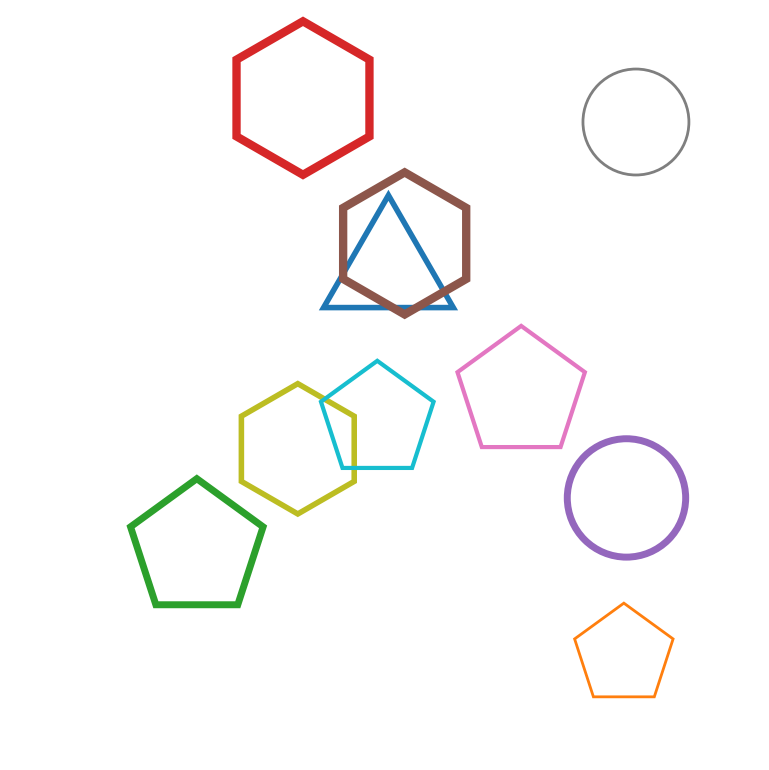[{"shape": "triangle", "thickness": 2, "radius": 0.49, "center": [0.504, 0.649]}, {"shape": "pentagon", "thickness": 1, "radius": 0.34, "center": [0.81, 0.149]}, {"shape": "pentagon", "thickness": 2.5, "radius": 0.45, "center": [0.256, 0.288]}, {"shape": "hexagon", "thickness": 3, "radius": 0.5, "center": [0.393, 0.873]}, {"shape": "circle", "thickness": 2.5, "radius": 0.38, "center": [0.814, 0.353]}, {"shape": "hexagon", "thickness": 3, "radius": 0.46, "center": [0.526, 0.684]}, {"shape": "pentagon", "thickness": 1.5, "radius": 0.43, "center": [0.677, 0.49]}, {"shape": "circle", "thickness": 1, "radius": 0.34, "center": [0.826, 0.842]}, {"shape": "hexagon", "thickness": 2, "radius": 0.42, "center": [0.387, 0.417]}, {"shape": "pentagon", "thickness": 1.5, "radius": 0.38, "center": [0.49, 0.454]}]